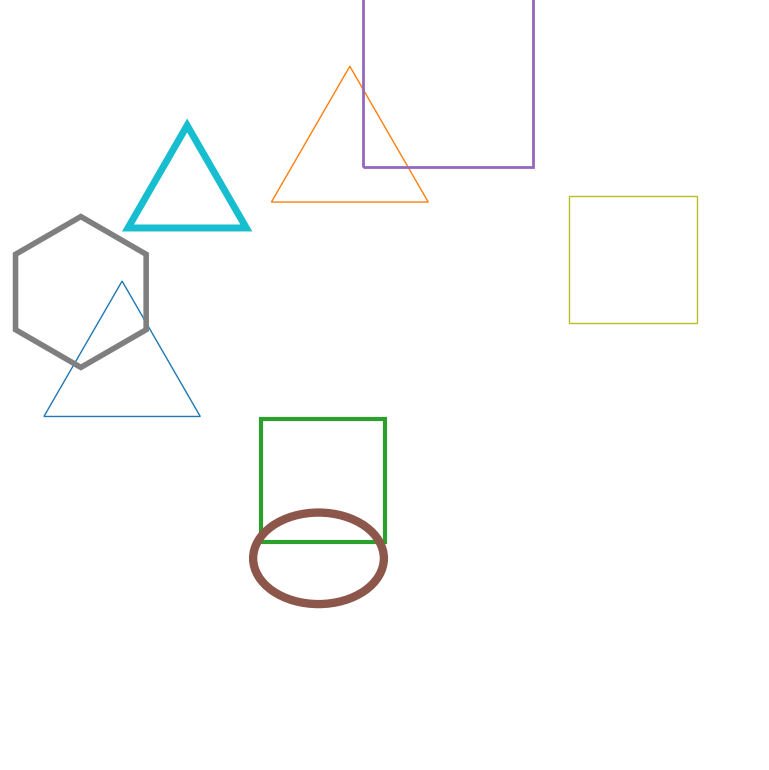[{"shape": "triangle", "thickness": 0.5, "radius": 0.59, "center": [0.159, 0.518]}, {"shape": "triangle", "thickness": 0.5, "radius": 0.59, "center": [0.454, 0.796]}, {"shape": "square", "thickness": 1.5, "radius": 0.4, "center": [0.42, 0.376]}, {"shape": "square", "thickness": 1, "radius": 0.55, "center": [0.582, 0.894]}, {"shape": "oval", "thickness": 3, "radius": 0.42, "center": [0.414, 0.275]}, {"shape": "hexagon", "thickness": 2, "radius": 0.49, "center": [0.105, 0.621]}, {"shape": "square", "thickness": 0.5, "radius": 0.41, "center": [0.822, 0.663]}, {"shape": "triangle", "thickness": 2.5, "radius": 0.44, "center": [0.243, 0.748]}]